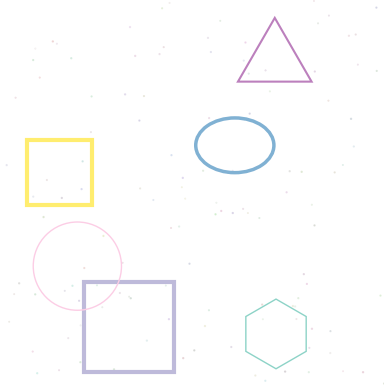[{"shape": "hexagon", "thickness": 1, "radius": 0.45, "center": [0.717, 0.133]}, {"shape": "square", "thickness": 3, "radius": 0.59, "center": [0.334, 0.151]}, {"shape": "oval", "thickness": 2.5, "radius": 0.51, "center": [0.61, 0.623]}, {"shape": "circle", "thickness": 1, "radius": 0.57, "center": [0.201, 0.309]}, {"shape": "triangle", "thickness": 1.5, "radius": 0.55, "center": [0.714, 0.843]}, {"shape": "square", "thickness": 3, "radius": 0.43, "center": [0.154, 0.552]}]